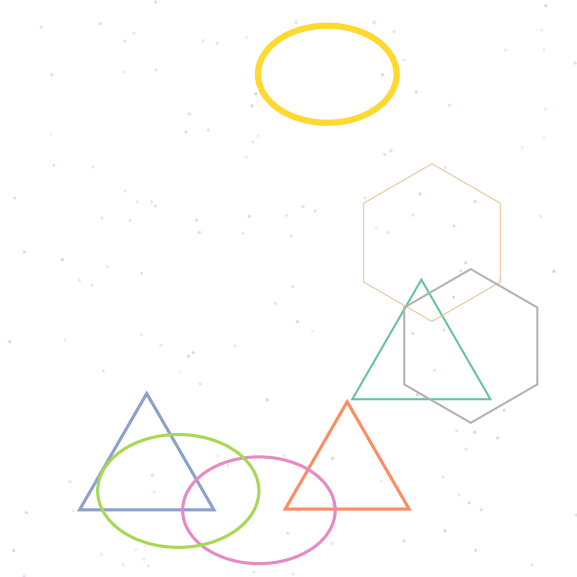[{"shape": "triangle", "thickness": 1, "radius": 0.69, "center": [0.73, 0.377]}, {"shape": "triangle", "thickness": 1.5, "radius": 0.62, "center": [0.601, 0.18]}, {"shape": "triangle", "thickness": 1.5, "radius": 0.67, "center": [0.254, 0.183]}, {"shape": "oval", "thickness": 1.5, "radius": 0.66, "center": [0.448, 0.116]}, {"shape": "oval", "thickness": 1.5, "radius": 0.7, "center": [0.309, 0.149]}, {"shape": "oval", "thickness": 3, "radius": 0.6, "center": [0.567, 0.871]}, {"shape": "hexagon", "thickness": 0.5, "radius": 0.68, "center": [0.748, 0.579]}, {"shape": "hexagon", "thickness": 1, "radius": 0.67, "center": [0.815, 0.4]}]